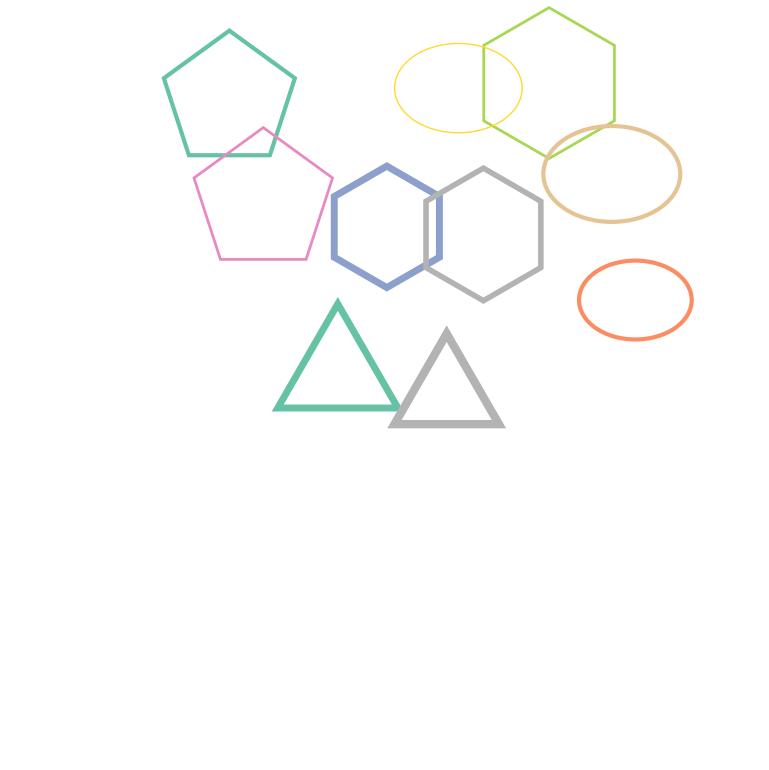[{"shape": "triangle", "thickness": 2.5, "radius": 0.45, "center": [0.439, 0.515]}, {"shape": "pentagon", "thickness": 1.5, "radius": 0.45, "center": [0.298, 0.871]}, {"shape": "oval", "thickness": 1.5, "radius": 0.37, "center": [0.825, 0.61]}, {"shape": "hexagon", "thickness": 2.5, "radius": 0.39, "center": [0.502, 0.705]}, {"shape": "pentagon", "thickness": 1, "radius": 0.47, "center": [0.342, 0.74]}, {"shape": "hexagon", "thickness": 1, "radius": 0.49, "center": [0.713, 0.892]}, {"shape": "oval", "thickness": 0.5, "radius": 0.41, "center": [0.595, 0.886]}, {"shape": "oval", "thickness": 1.5, "radius": 0.44, "center": [0.795, 0.774]}, {"shape": "hexagon", "thickness": 2, "radius": 0.43, "center": [0.628, 0.696]}, {"shape": "triangle", "thickness": 3, "radius": 0.39, "center": [0.58, 0.488]}]